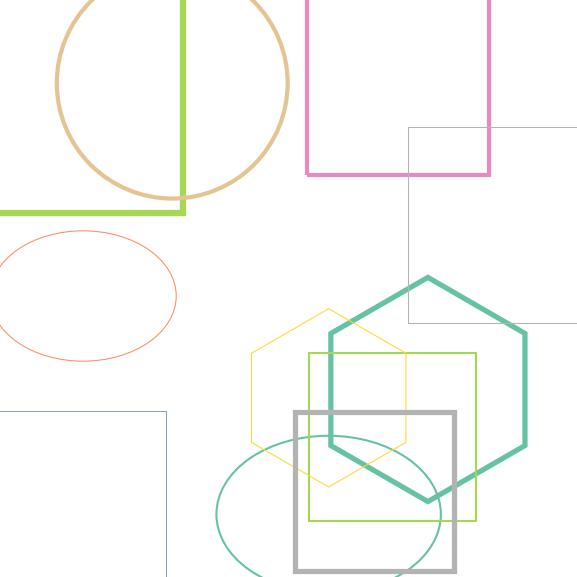[{"shape": "oval", "thickness": 1, "radius": 0.97, "center": [0.569, 0.109]}, {"shape": "hexagon", "thickness": 2.5, "radius": 0.97, "center": [0.741, 0.325]}, {"shape": "oval", "thickness": 0.5, "radius": 0.81, "center": [0.144, 0.487]}, {"shape": "square", "thickness": 0.5, "radius": 0.92, "center": [0.103, 0.102]}, {"shape": "square", "thickness": 2, "radius": 0.79, "center": [0.689, 0.854]}, {"shape": "square", "thickness": 1, "radius": 0.73, "center": [0.68, 0.243]}, {"shape": "square", "thickness": 3, "radius": 0.94, "center": [0.13, 0.818]}, {"shape": "hexagon", "thickness": 0.5, "radius": 0.77, "center": [0.569, 0.31]}, {"shape": "circle", "thickness": 2, "radius": 1.0, "center": [0.298, 0.855]}, {"shape": "square", "thickness": 0.5, "radius": 0.85, "center": [0.876, 0.61]}, {"shape": "square", "thickness": 2.5, "radius": 0.69, "center": [0.649, 0.148]}]